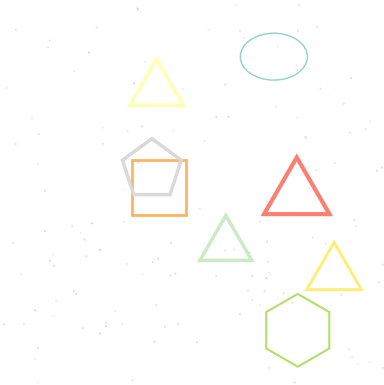[{"shape": "oval", "thickness": 1, "radius": 0.44, "center": [0.711, 0.853]}, {"shape": "triangle", "thickness": 2.5, "radius": 0.4, "center": [0.407, 0.767]}, {"shape": "triangle", "thickness": 3, "radius": 0.49, "center": [0.771, 0.493]}, {"shape": "square", "thickness": 2, "radius": 0.36, "center": [0.413, 0.512]}, {"shape": "hexagon", "thickness": 1.5, "radius": 0.47, "center": [0.773, 0.142]}, {"shape": "pentagon", "thickness": 2.5, "radius": 0.4, "center": [0.394, 0.559]}, {"shape": "triangle", "thickness": 2.5, "radius": 0.39, "center": [0.587, 0.363]}, {"shape": "triangle", "thickness": 2, "radius": 0.41, "center": [0.868, 0.289]}]